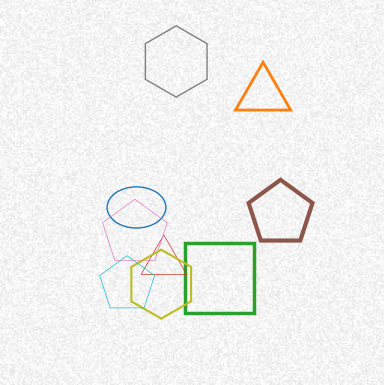[{"shape": "oval", "thickness": 1, "radius": 0.38, "center": [0.355, 0.461]}, {"shape": "triangle", "thickness": 2, "radius": 0.41, "center": [0.683, 0.756]}, {"shape": "square", "thickness": 2.5, "radius": 0.45, "center": [0.57, 0.278]}, {"shape": "triangle", "thickness": 0.5, "radius": 0.34, "center": [0.426, 0.321]}, {"shape": "pentagon", "thickness": 3, "radius": 0.44, "center": [0.729, 0.446]}, {"shape": "pentagon", "thickness": 0.5, "radius": 0.44, "center": [0.35, 0.394]}, {"shape": "hexagon", "thickness": 1, "radius": 0.46, "center": [0.458, 0.84]}, {"shape": "hexagon", "thickness": 1.5, "radius": 0.45, "center": [0.419, 0.262]}, {"shape": "pentagon", "thickness": 0.5, "radius": 0.38, "center": [0.33, 0.261]}]